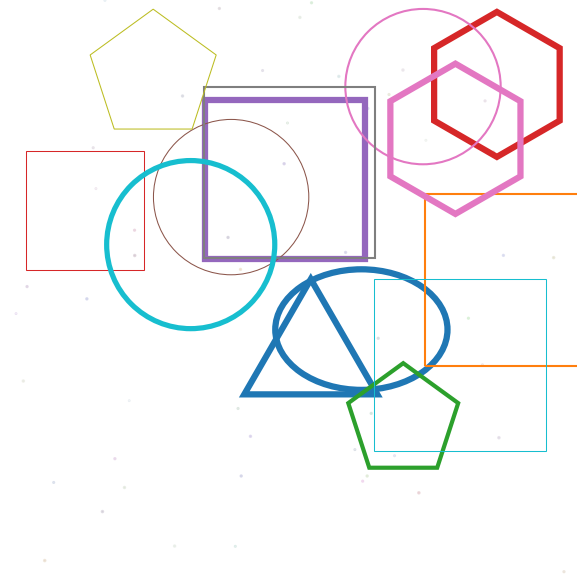[{"shape": "triangle", "thickness": 3, "radius": 0.66, "center": [0.538, 0.383]}, {"shape": "oval", "thickness": 3, "radius": 0.75, "center": [0.626, 0.428]}, {"shape": "square", "thickness": 1, "radius": 0.74, "center": [0.885, 0.514]}, {"shape": "pentagon", "thickness": 2, "radius": 0.5, "center": [0.698, 0.27]}, {"shape": "square", "thickness": 0.5, "radius": 0.51, "center": [0.147, 0.634]}, {"shape": "hexagon", "thickness": 3, "radius": 0.63, "center": [0.86, 0.853]}, {"shape": "square", "thickness": 3, "radius": 0.69, "center": [0.493, 0.688]}, {"shape": "circle", "thickness": 0.5, "radius": 0.67, "center": [0.4, 0.658]}, {"shape": "circle", "thickness": 1, "radius": 0.67, "center": [0.732, 0.849]}, {"shape": "hexagon", "thickness": 3, "radius": 0.65, "center": [0.789, 0.759]}, {"shape": "square", "thickness": 1, "radius": 0.74, "center": [0.502, 0.7]}, {"shape": "pentagon", "thickness": 0.5, "radius": 0.57, "center": [0.265, 0.869]}, {"shape": "square", "thickness": 0.5, "radius": 0.75, "center": [0.797, 0.366]}, {"shape": "circle", "thickness": 2.5, "radius": 0.73, "center": [0.33, 0.576]}]